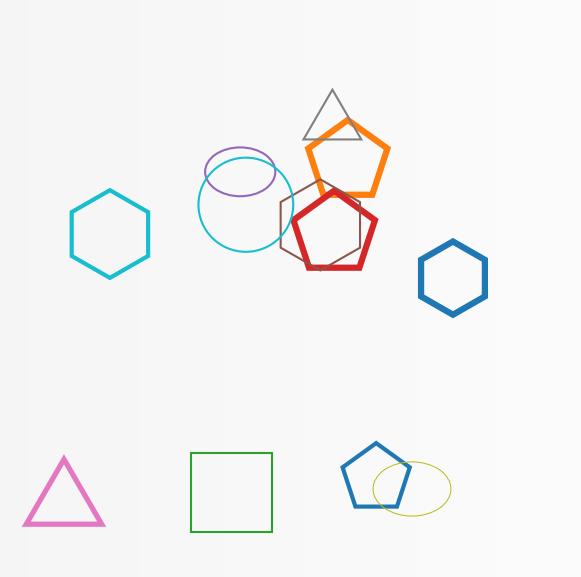[{"shape": "hexagon", "thickness": 3, "radius": 0.32, "center": [0.779, 0.518]}, {"shape": "pentagon", "thickness": 2, "radius": 0.3, "center": [0.647, 0.171]}, {"shape": "pentagon", "thickness": 3, "radius": 0.36, "center": [0.598, 0.72]}, {"shape": "square", "thickness": 1, "radius": 0.35, "center": [0.398, 0.146]}, {"shape": "pentagon", "thickness": 3, "radius": 0.37, "center": [0.575, 0.595]}, {"shape": "oval", "thickness": 1, "radius": 0.3, "center": [0.413, 0.702]}, {"shape": "hexagon", "thickness": 1, "radius": 0.39, "center": [0.551, 0.61]}, {"shape": "triangle", "thickness": 2.5, "radius": 0.37, "center": [0.11, 0.129]}, {"shape": "triangle", "thickness": 1, "radius": 0.29, "center": [0.572, 0.786]}, {"shape": "oval", "thickness": 0.5, "radius": 0.34, "center": [0.709, 0.152]}, {"shape": "hexagon", "thickness": 2, "radius": 0.38, "center": [0.189, 0.594]}, {"shape": "circle", "thickness": 1, "radius": 0.41, "center": [0.423, 0.645]}]